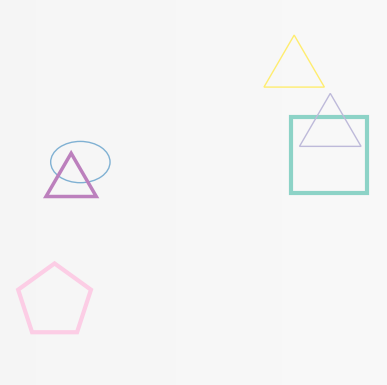[{"shape": "square", "thickness": 3, "radius": 0.49, "center": [0.849, 0.597]}, {"shape": "triangle", "thickness": 1, "radius": 0.46, "center": [0.852, 0.666]}, {"shape": "oval", "thickness": 1, "radius": 0.38, "center": [0.207, 0.579]}, {"shape": "pentagon", "thickness": 3, "radius": 0.49, "center": [0.141, 0.217]}, {"shape": "triangle", "thickness": 2.5, "radius": 0.37, "center": [0.184, 0.527]}, {"shape": "triangle", "thickness": 1, "radius": 0.45, "center": [0.759, 0.819]}]